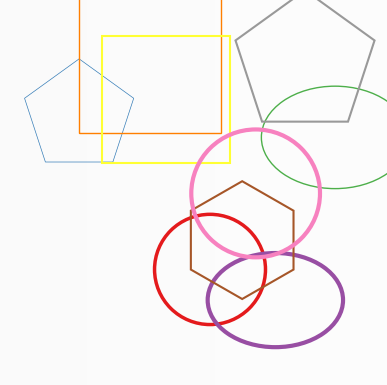[{"shape": "circle", "thickness": 2.5, "radius": 0.72, "center": [0.542, 0.3]}, {"shape": "pentagon", "thickness": 0.5, "radius": 0.74, "center": [0.204, 0.699]}, {"shape": "oval", "thickness": 1, "radius": 0.95, "center": [0.865, 0.643]}, {"shape": "oval", "thickness": 3, "radius": 0.87, "center": [0.711, 0.221]}, {"shape": "square", "thickness": 1, "radius": 0.91, "center": [0.387, 0.837]}, {"shape": "square", "thickness": 1.5, "radius": 0.83, "center": [0.429, 0.742]}, {"shape": "hexagon", "thickness": 1.5, "radius": 0.76, "center": [0.625, 0.376]}, {"shape": "circle", "thickness": 3, "radius": 0.83, "center": [0.66, 0.498]}, {"shape": "pentagon", "thickness": 1.5, "radius": 0.94, "center": [0.787, 0.837]}]